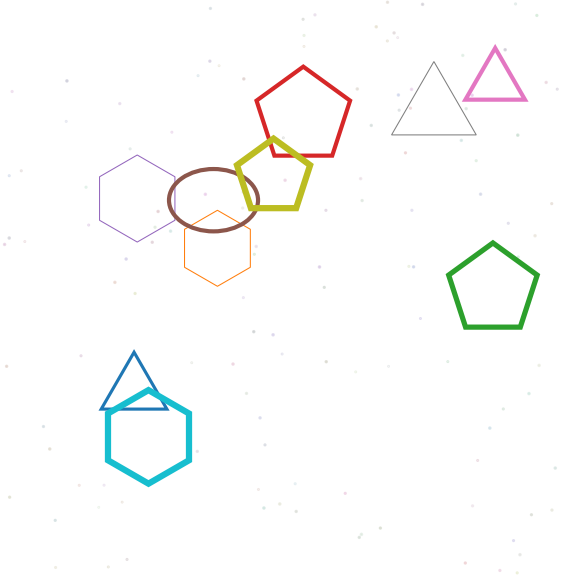[{"shape": "triangle", "thickness": 1.5, "radius": 0.33, "center": [0.232, 0.324]}, {"shape": "hexagon", "thickness": 0.5, "radius": 0.33, "center": [0.377, 0.569]}, {"shape": "pentagon", "thickness": 2.5, "radius": 0.4, "center": [0.854, 0.498]}, {"shape": "pentagon", "thickness": 2, "radius": 0.43, "center": [0.525, 0.799]}, {"shape": "hexagon", "thickness": 0.5, "radius": 0.38, "center": [0.238, 0.655]}, {"shape": "oval", "thickness": 2, "radius": 0.39, "center": [0.37, 0.652]}, {"shape": "triangle", "thickness": 2, "radius": 0.3, "center": [0.857, 0.856]}, {"shape": "triangle", "thickness": 0.5, "radius": 0.42, "center": [0.751, 0.808]}, {"shape": "pentagon", "thickness": 3, "radius": 0.33, "center": [0.474, 0.693]}, {"shape": "hexagon", "thickness": 3, "radius": 0.4, "center": [0.257, 0.243]}]